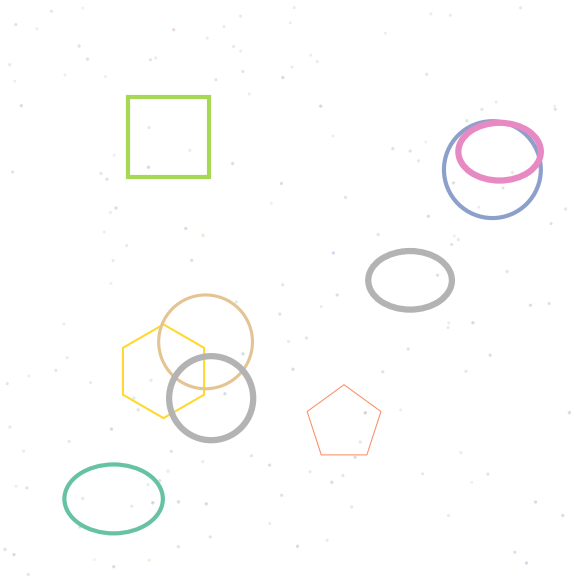[{"shape": "oval", "thickness": 2, "radius": 0.43, "center": [0.197, 0.135]}, {"shape": "pentagon", "thickness": 0.5, "radius": 0.34, "center": [0.596, 0.266]}, {"shape": "circle", "thickness": 2, "radius": 0.42, "center": [0.853, 0.705]}, {"shape": "oval", "thickness": 3, "radius": 0.36, "center": [0.865, 0.736]}, {"shape": "square", "thickness": 2, "radius": 0.35, "center": [0.292, 0.762]}, {"shape": "hexagon", "thickness": 1, "radius": 0.41, "center": [0.283, 0.356]}, {"shape": "circle", "thickness": 1.5, "radius": 0.41, "center": [0.356, 0.407]}, {"shape": "oval", "thickness": 3, "radius": 0.36, "center": [0.71, 0.514]}, {"shape": "circle", "thickness": 3, "radius": 0.36, "center": [0.366, 0.31]}]